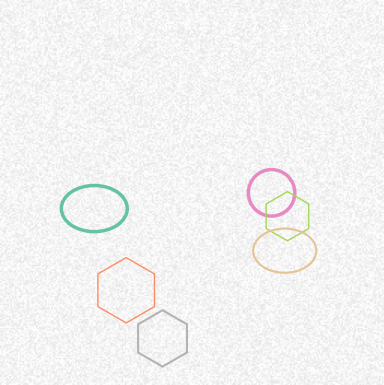[{"shape": "oval", "thickness": 2.5, "radius": 0.43, "center": [0.245, 0.458]}, {"shape": "hexagon", "thickness": 1, "radius": 0.42, "center": [0.328, 0.246]}, {"shape": "circle", "thickness": 2.5, "radius": 0.3, "center": [0.705, 0.499]}, {"shape": "hexagon", "thickness": 1, "radius": 0.32, "center": [0.747, 0.438]}, {"shape": "oval", "thickness": 1.5, "radius": 0.41, "center": [0.74, 0.349]}, {"shape": "hexagon", "thickness": 1.5, "radius": 0.37, "center": [0.422, 0.121]}]